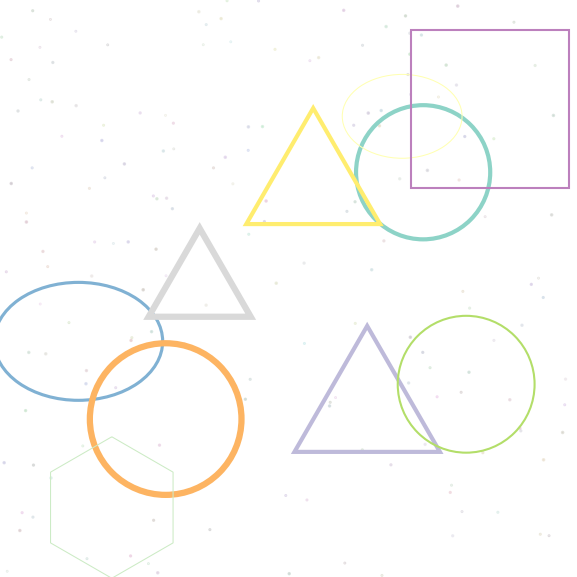[{"shape": "circle", "thickness": 2, "radius": 0.58, "center": [0.733, 0.701]}, {"shape": "oval", "thickness": 0.5, "radius": 0.52, "center": [0.696, 0.798]}, {"shape": "triangle", "thickness": 2, "radius": 0.73, "center": [0.636, 0.289]}, {"shape": "oval", "thickness": 1.5, "radius": 0.73, "center": [0.136, 0.408]}, {"shape": "circle", "thickness": 3, "radius": 0.66, "center": [0.287, 0.273]}, {"shape": "circle", "thickness": 1, "radius": 0.59, "center": [0.807, 0.334]}, {"shape": "triangle", "thickness": 3, "radius": 0.51, "center": [0.346, 0.502]}, {"shape": "square", "thickness": 1, "radius": 0.68, "center": [0.849, 0.811]}, {"shape": "hexagon", "thickness": 0.5, "radius": 0.61, "center": [0.194, 0.12]}, {"shape": "triangle", "thickness": 2, "radius": 0.67, "center": [0.542, 0.678]}]